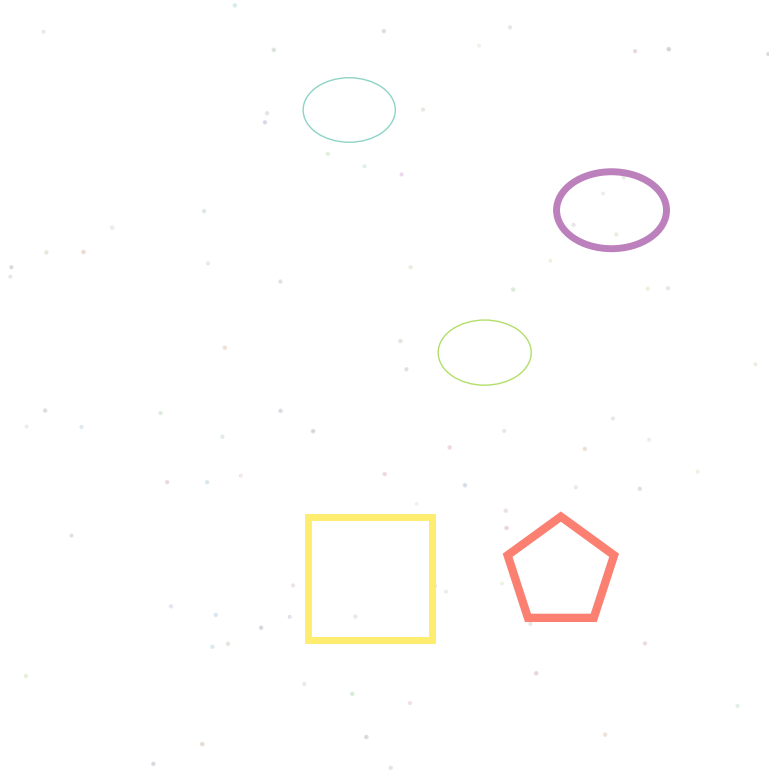[{"shape": "oval", "thickness": 0.5, "radius": 0.3, "center": [0.454, 0.857]}, {"shape": "pentagon", "thickness": 3, "radius": 0.36, "center": [0.728, 0.256]}, {"shape": "oval", "thickness": 0.5, "radius": 0.3, "center": [0.629, 0.542]}, {"shape": "oval", "thickness": 2.5, "radius": 0.36, "center": [0.794, 0.727]}, {"shape": "square", "thickness": 2.5, "radius": 0.4, "center": [0.481, 0.248]}]